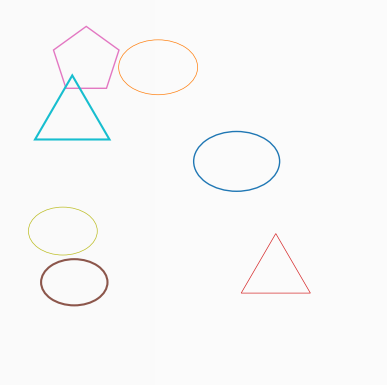[{"shape": "oval", "thickness": 1, "radius": 0.55, "center": [0.611, 0.581]}, {"shape": "oval", "thickness": 0.5, "radius": 0.51, "center": [0.408, 0.825]}, {"shape": "triangle", "thickness": 0.5, "radius": 0.52, "center": [0.712, 0.29]}, {"shape": "oval", "thickness": 1.5, "radius": 0.43, "center": [0.192, 0.267]}, {"shape": "pentagon", "thickness": 1, "radius": 0.44, "center": [0.223, 0.843]}, {"shape": "oval", "thickness": 0.5, "radius": 0.44, "center": [0.162, 0.4]}, {"shape": "triangle", "thickness": 1.5, "radius": 0.55, "center": [0.186, 0.693]}]